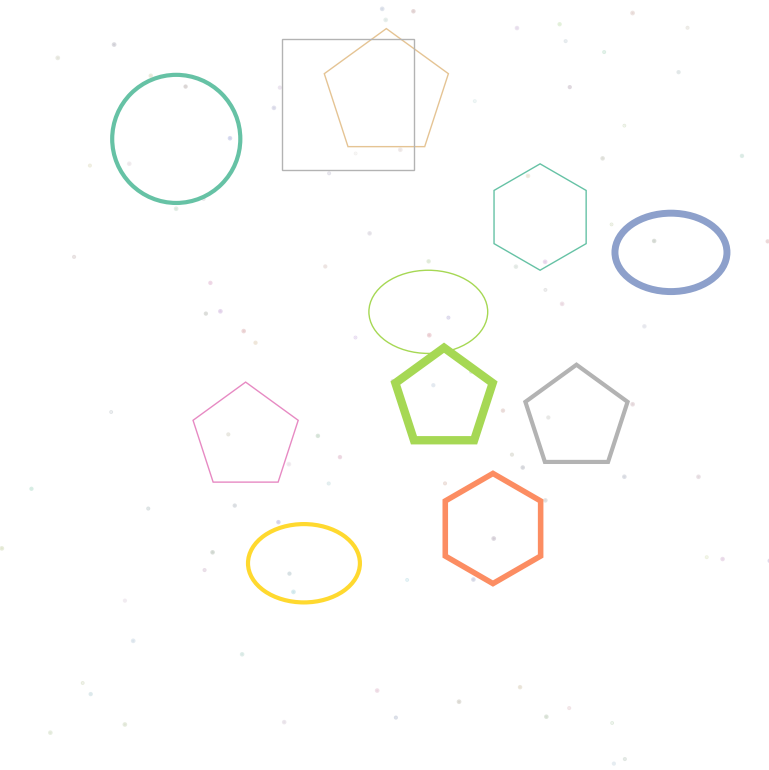[{"shape": "hexagon", "thickness": 0.5, "radius": 0.35, "center": [0.701, 0.718]}, {"shape": "circle", "thickness": 1.5, "radius": 0.42, "center": [0.229, 0.82]}, {"shape": "hexagon", "thickness": 2, "radius": 0.36, "center": [0.64, 0.314]}, {"shape": "oval", "thickness": 2.5, "radius": 0.36, "center": [0.871, 0.672]}, {"shape": "pentagon", "thickness": 0.5, "radius": 0.36, "center": [0.319, 0.432]}, {"shape": "pentagon", "thickness": 3, "radius": 0.33, "center": [0.577, 0.482]}, {"shape": "oval", "thickness": 0.5, "radius": 0.39, "center": [0.556, 0.595]}, {"shape": "oval", "thickness": 1.5, "radius": 0.36, "center": [0.395, 0.269]}, {"shape": "pentagon", "thickness": 0.5, "radius": 0.42, "center": [0.502, 0.878]}, {"shape": "square", "thickness": 0.5, "radius": 0.43, "center": [0.452, 0.865]}, {"shape": "pentagon", "thickness": 1.5, "radius": 0.35, "center": [0.749, 0.457]}]